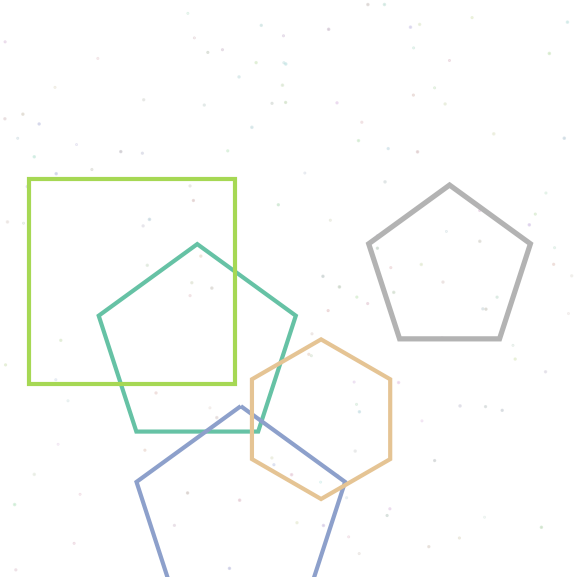[{"shape": "pentagon", "thickness": 2, "radius": 0.9, "center": [0.342, 0.397]}, {"shape": "pentagon", "thickness": 2, "radius": 0.95, "center": [0.417, 0.106]}, {"shape": "square", "thickness": 2, "radius": 0.89, "center": [0.228, 0.512]}, {"shape": "hexagon", "thickness": 2, "radius": 0.69, "center": [0.556, 0.273]}, {"shape": "pentagon", "thickness": 2.5, "radius": 0.74, "center": [0.778, 0.532]}]